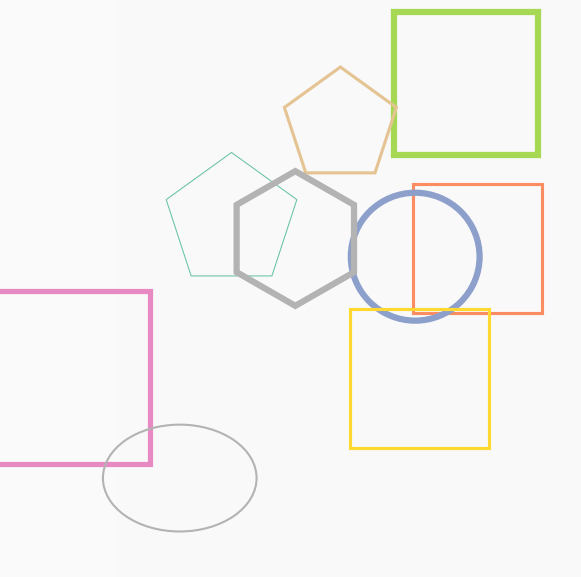[{"shape": "pentagon", "thickness": 0.5, "radius": 0.59, "center": [0.398, 0.617]}, {"shape": "square", "thickness": 1.5, "radius": 0.56, "center": [0.822, 0.569]}, {"shape": "circle", "thickness": 3, "radius": 0.55, "center": [0.714, 0.555]}, {"shape": "square", "thickness": 2.5, "radius": 0.75, "center": [0.109, 0.346]}, {"shape": "square", "thickness": 3, "radius": 0.62, "center": [0.802, 0.855]}, {"shape": "square", "thickness": 1.5, "radius": 0.6, "center": [0.722, 0.344]}, {"shape": "pentagon", "thickness": 1.5, "radius": 0.51, "center": [0.586, 0.782]}, {"shape": "hexagon", "thickness": 3, "radius": 0.58, "center": [0.508, 0.586]}, {"shape": "oval", "thickness": 1, "radius": 0.66, "center": [0.309, 0.171]}]